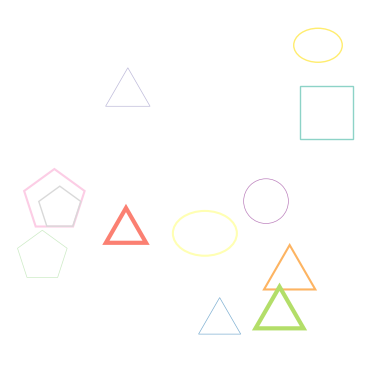[{"shape": "square", "thickness": 1, "radius": 0.34, "center": [0.847, 0.708]}, {"shape": "oval", "thickness": 1.5, "radius": 0.42, "center": [0.532, 0.394]}, {"shape": "triangle", "thickness": 0.5, "radius": 0.33, "center": [0.332, 0.757]}, {"shape": "triangle", "thickness": 3, "radius": 0.3, "center": [0.327, 0.4]}, {"shape": "triangle", "thickness": 0.5, "radius": 0.32, "center": [0.571, 0.164]}, {"shape": "triangle", "thickness": 1.5, "radius": 0.38, "center": [0.752, 0.287]}, {"shape": "triangle", "thickness": 3, "radius": 0.36, "center": [0.726, 0.183]}, {"shape": "pentagon", "thickness": 1.5, "radius": 0.41, "center": [0.141, 0.478]}, {"shape": "pentagon", "thickness": 1, "radius": 0.29, "center": [0.155, 0.459]}, {"shape": "circle", "thickness": 0.5, "radius": 0.29, "center": [0.691, 0.478]}, {"shape": "pentagon", "thickness": 0.5, "radius": 0.34, "center": [0.11, 0.334]}, {"shape": "oval", "thickness": 1, "radius": 0.32, "center": [0.826, 0.882]}]